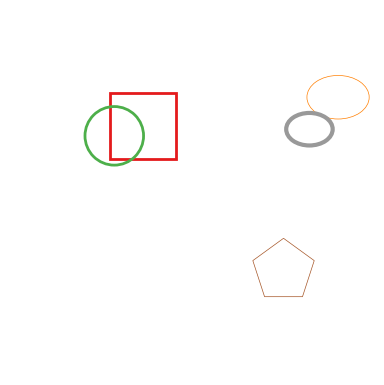[{"shape": "square", "thickness": 2, "radius": 0.43, "center": [0.371, 0.673]}, {"shape": "circle", "thickness": 2, "radius": 0.38, "center": [0.297, 0.647]}, {"shape": "oval", "thickness": 0.5, "radius": 0.4, "center": [0.878, 0.747]}, {"shape": "pentagon", "thickness": 0.5, "radius": 0.42, "center": [0.736, 0.297]}, {"shape": "oval", "thickness": 3, "radius": 0.3, "center": [0.804, 0.664]}]